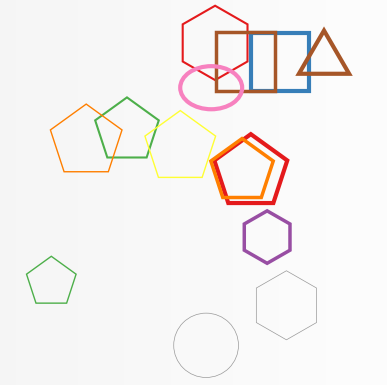[{"shape": "pentagon", "thickness": 3, "radius": 0.49, "center": [0.647, 0.553]}, {"shape": "hexagon", "thickness": 1.5, "radius": 0.48, "center": [0.555, 0.889]}, {"shape": "square", "thickness": 3, "radius": 0.38, "center": [0.722, 0.838]}, {"shape": "pentagon", "thickness": 1, "radius": 0.34, "center": [0.132, 0.267]}, {"shape": "pentagon", "thickness": 1.5, "radius": 0.43, "center": [0.328, 0.661]}, {"shape": "hexagon", "thickness": 2.5, "radius": 0.34, "center": [0.689, 0.384]}, {"shape": "pentagon", "thickness": 1, "radius": 0.49, "center": [0.222, 0.633]}, {"shape": "pentagon", "thickness": 2.5, "radius": 0.42, "center": [0.625, 0.555]}, {"shape": "pentagon", "thickness": 1, "radius": 0.48, "center": [0.465, 0.617]}, {"shape": "triangle", "thickness": 3, "radius": 0.37, "center": [0.836, 0.846]}, {"shape": "square", "thickness": 2.5, "radius": 0.38, "center": [0.633, 0.839]}, {"shape": "oval", "thickness": 3, "radius": 0.4, "center": [0.545, 0.772]}, {"shape": "circle", "thickness": 0.5, "radius": 0.42, "center": [0.532, 0.103]}, {"shape": "hexagon", "thickness": 0.5, "radius": 0.45, "center": [0.739, 0.207]}]